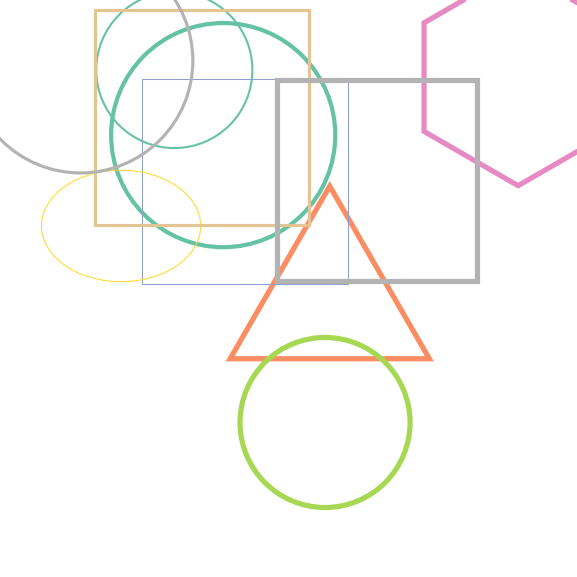[{"shape": "circle", "thickness": 2, "radius": 0.97, "center": [0.386, 0.765]}, {"shape": "circle", "thickness": 1, "radius": 0.68, "center": [0.302, 0.878]}, {"shape": "triangle", "thickness": 2.5, "radius": 1.0, "center": [0.571, 0.478]}, {"shape": "square", "thickness": 0.5, "radius": 0.89, "center": [0.424, 0.685]}, {"shape": "hexagon", "thickness": 2.5, "radius": 0.94, "center": [0.897, 0.866]}, {"shape": "circle", "thickness": 2.5, "radius": 0.74, "center": [0.563, 0.268]}, {"shape": "oval", "thickness": 0.5, "radius": 0.69, "center": [0.21, 0.608]}, {"shape": "square", "thickness": 1.5, "radius": 0.93, "center": [0.35, 0.796]}, {"shape": "square", "thickness": 2.5, "radius": 0.87, "center": [0.653, 0.686]}, {"shape": "circle", "thickness": 1.5, "radius": 0.97, "center": [0.139, 0.894]}]